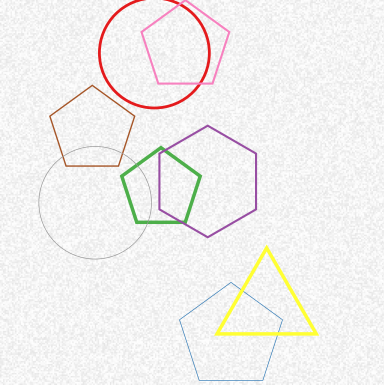[{"shape": "circle", "thickness": 2, "radius": 0.71, "center": [0.401, 0.862]}, {"shape": "pentagon", "thickness": 0.5, "radius": 0.7, "center": [0.6, 0.126]}, {"shape": "pentagon", "thickness": 2.5, "radius": 0.54, "center": [0.418, 0.509]}, {"shape": "hexagon", "thickness": 1.5, "radius": 0.72, "center": [0.54, 0.529]}, {"shape": "triangle", "thickness": 2.5, "radius": 0.74, "center": [0.693, 0.207]}, {"shape": "pentagon", "thickness": 1, "radius": 0.58, "center": [0.24, 0.662]}, {"shape": "pentagon", "thickness": 1.5, "radius": 0.6, "center": [0.482, 0.88]}, {"shape": "circle", "thickness": 0.5, "radius": 0.73, "center": [0.247, 0.473]}]